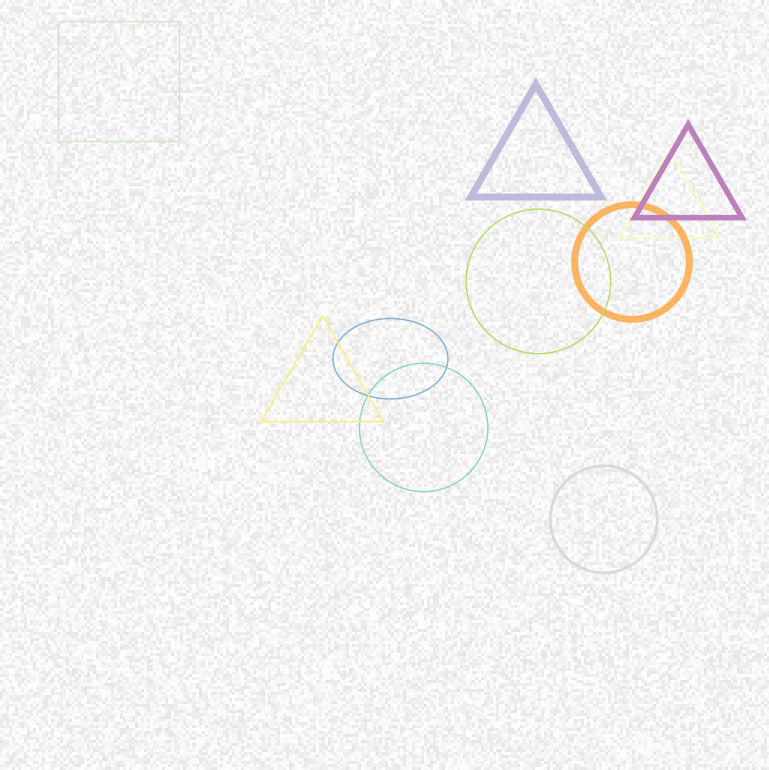[{"shape": "circle", "thickness": 0.5, "radius": 0.42, "center": [0.55, 0.445]}, {"shape": "triangle", "thickness": 0.5, "radius": 0.38, "center": [0.87, 0.729]}, {"shape": "triangle", "thickness": 2.5, "radius": 0.49, "center": [0.696, 0.793]}, {"shape": "oval", "thickness": 0.5, "radius": 0.37, "center": [0.507, 0.534]}, {"shape": "circle", "thickness": 2.5, "radius": 0.37, "center": [0.821, 0.66]}, {"shape": "circle", "thickness": 0.5, "radius": 0.47, "center": [0.699, 0.635]}, {"shape": "circle", "thickness": 1, "radius": 0.35, "center": [0.784, 0.326]}, {"shape": "triangle", "thickness": 2, "radius": 0.4, "center": [0.894, 0.758]}, {"shape": "square", "thickness": 0.5, "radius": 0.39, "center": [0.154, 0.894]}, {"shape": "triangle", "thickness": 0.5, "radius": 0.46, "center": [0.419, 0.498]}]